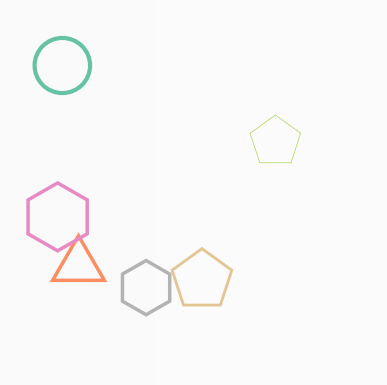[{"shape": "circle", "thickness": 3, "radius": 0.36, "center": [0.161, 0.83]}, {"shape": "triangle", "thickness": 2.5, "radius": 0.39, "center": [0.203, 0.31]}, {"shape": "hexagon", "thickness": 2.5, "radius": 0.44, "center": [0.149, 0.437]}, {"shape": "pentagon", "thickness": 0.5, "radius": 0.34, "center": [0.711, 0.633]}, {"shape": "pentagon", "thickness": 2, "radius": 0.4, "center": [0.521, 0.273]}, {"shape": "hexagon", "thickness": 2.5, "radius": 0.35, "center": [0.377, 0.253]}]